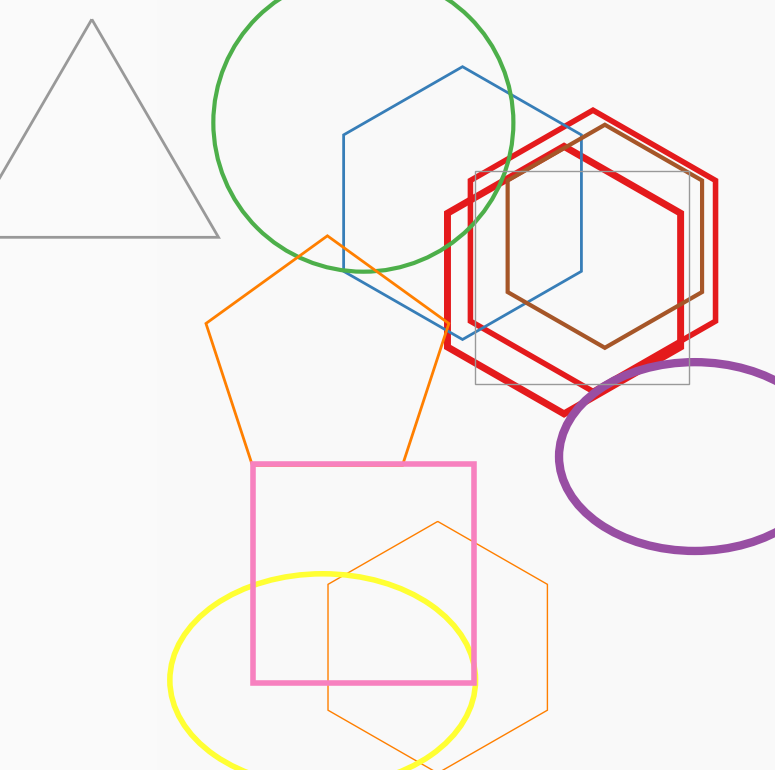[{"shape": "hexagon", "thickness": 2, "radius": 0.91, "center": [0.765, 0.674]}, {"shape": "hexagon", "thickness": 2.5, "radius": 0.87, "center": [0.728, 0.636]}, {"shape": "hexagon", "thickness": 1, "radius": 0.89, "center": [0.597, 0.736]}, {"shape": "circle", "thickness": 1.5, "radius": 0.97, "center": [0.469, 0.841]}, {"shape": "oval", "thickness": 3, "radius": 0.88, "center": [0.896, 0.407]}, {"shape": "pentagon", "thickness": 1, "radius": 0.82, "center": [0.422, 0.529]}, {"shape": "hexagon", "thickness": 0.5, "radius": 0.82, "center": [0.565, 0.159]}, {"shape": "oval", "thickness": 2, "radius": 0.99, "center": [0.416, 0.117]}, {"shape": "hexagon", "thickness": 1.5, "radius": 0.72, "center": [0.78, 0.693]}, {"shape": "square", "thickness": 2, "radius": 0.71, "center": [0.469, 0.255]}, {"shape": "triangle", "thickness": 1, "radius": 0.94, "center": [0.118, 0.786]}, {"shape": "square", "thickness": 0.5, "radius": 0.69, "center": [0.751, 0.639]}]